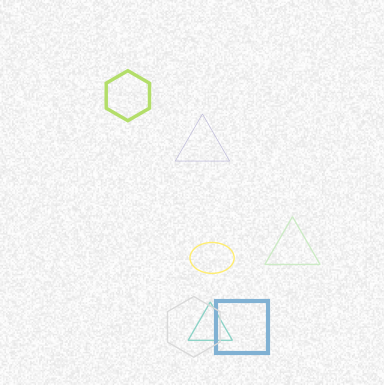[{"shape": "triangle", "thickness": 1, "radius": 0.33, "center": [0.546, 0.149]}, {"shape": "triangle", "thickness": 0.5, "radius": 0.41, "center": [0.526, 0.622]}, {"shape": "square", "thickness": 3, "radius": 0.33, "center": [0.628, 0.151]}, {"shape": "hexagon", "thickness": 2.5, "radius": 0.32, "center": [0.332, 0.751]}, {"shape": "hexagon", "thickness": 1, "radius": 0.39, "center": [0.503, 0.151]}, {"shape": "triangle", "thickness": 1, "radius": 0.41, "center": [0.76, 0.354]}, {"shape": "oval", "thickness": 1, "radius": 0.29, "center": [0.551, 0.33]}]